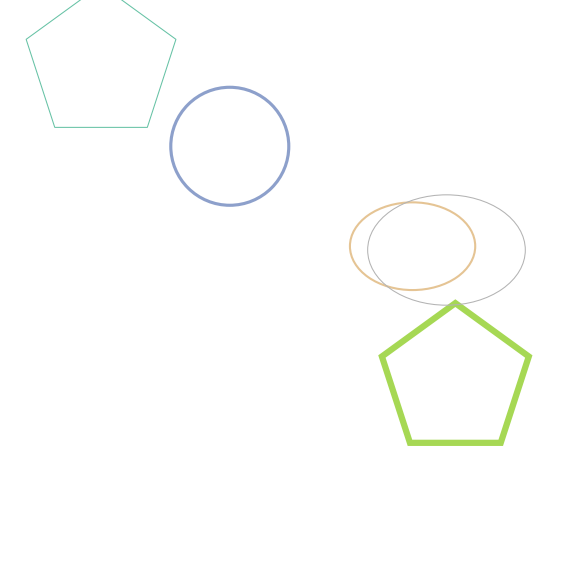[{"shape": "pentagon", "thickness": 0.5, "radius": 0.68, "center": [0.175, 0.889]}, {"shape": "circle", "thickness": 1.5, "radius": 0.51, "center": [0.398, 0.746]}, {"shape": "pentagon", "thickness": 3, "radius": 0.67, "center": [0.788, 0.341]}, {"shape": "oval", "thickness": 1, "radius": 0.54, "center": [0.714, 0.573]}, {"shape": "oval", "thickness": 0.5, "radius": 0.68, "center": [0.773, 0.566]}]